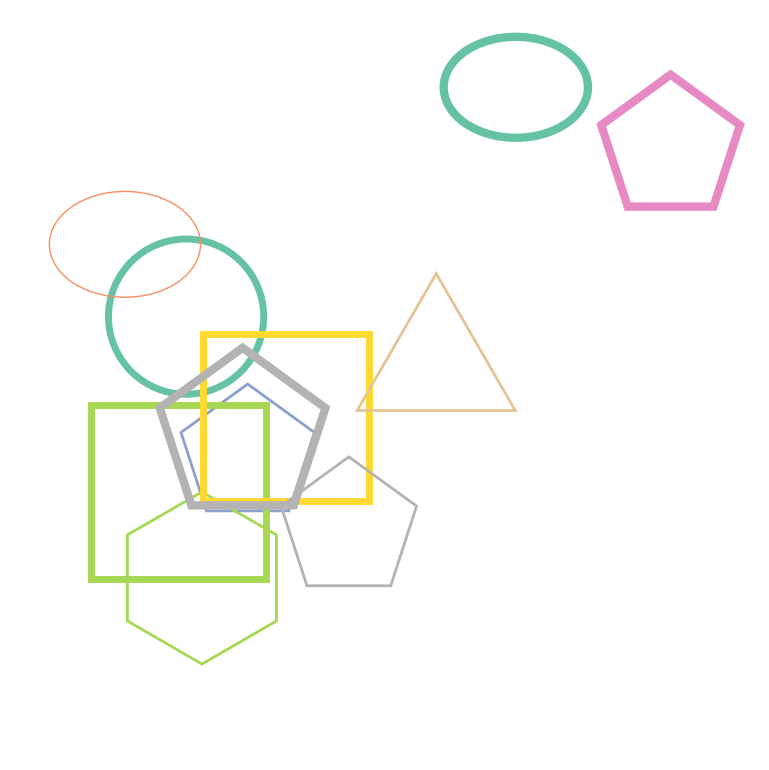[{"shape": "oval", "thickness": 3, "radius": 0.47, "center": [0.67, 0.887]}, {"shape": "circle", "thickness": 2.5, "radius": 0.5, "center": [0.242, 0.589]}, {"shape": "oval", "thickness": 0.5, "radius": 0.49, "center": [0.162, 0.683]}, {"shape": "pentagon", "thickness": 1, "radius": 0.46, "center": [0.322, 0.41]}, {"shape": "pentagon", "thickness": 3, "radius": 0.47, "center": [0.871, 0.808]}, {"shape": "hexagon", "thickness": 1, "radius": 0.56, "center": [0.262, 0.249]}, {"shape": "square", "thickness": 2.5, "radius": 0.57, "center": [0.232, 0.361]}, {"shape": "square", "thickness": 2.5, "radius": 0.54, "center": [0.371, 0.458]}, {"shape": "triangle", "thickness": 1, "radius": 0.59, "center": [0.567, 0.526]}, {"shape": "pentagon", "thickness": 1, "radius": 0.46, "center": [0.453, 0.314]}, {"shape": "pentagon", "thickness": 3, "radius": 0.57, "center": [0.315, 0.435]}]